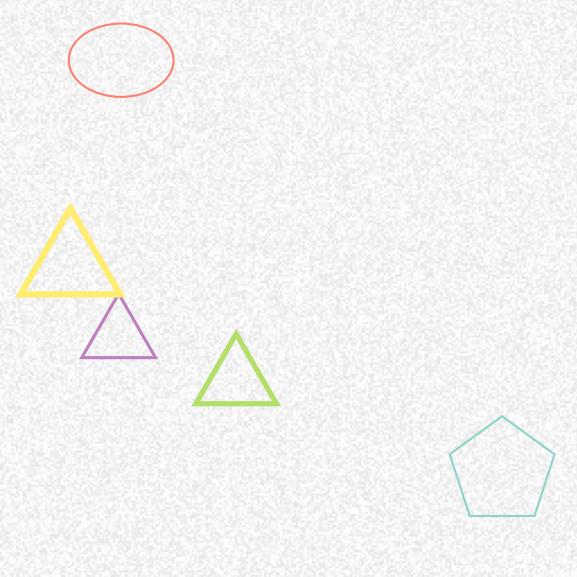[{"shape": "pentagon", "thickness": 1, "radius": 0.48, "center": [0.869, 0.183]}, {"shape": "oval", "thickness": 1, "radius": 0.45, "center": [0.21, 0.895]}, {"shape": "triangle", "thickness": 2.5, "radius": 0.4, "center": [0.409, 0.34]}, {"shape": "triangle", "thickness": 1.5, "radius": 0.37, "center": [0.205, 0.417]}, {"shape": "triangle", "thickness": 3, "radius": 0.5, "center": [0.122, 0.539]}]